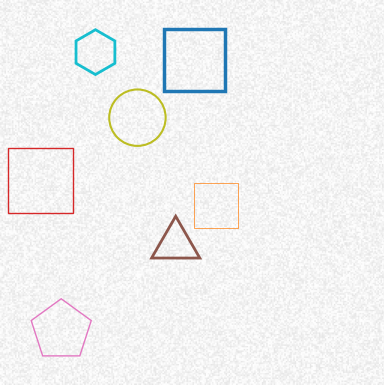[{"shape": "square", "thickness": 2.5, "radius": 0.4, "center": [0.505, 0.844]}, {"shape": "square", "thickness": 0.5, "radius": 0.29, "center": [0.561, 0.466]}, {"shape": "square", "thickness": 1, "radius": 0.43, "center": [0.105, 0.531]}, {"shape": "triangle", "thickness": 2, "radius": 0.36, "center": [0.456, 0.366]}, {"shape": "pentagon", "thickness": 1, "radius": 0.41, "center": [0.159, 0.142]}, {"shape": "circle", "thickness": 1.5, "radius": 0.37, "center": [0.357, 0.694]}, {"shape": "hexagon", "thickness": 2, "radius": 0.29, "center": [0.248, 0.865]}]